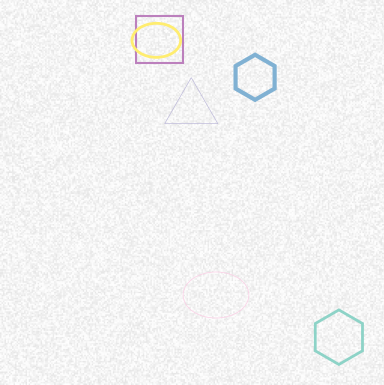[{"shape": "hexagon", "thickness": 2, "radius": 0.35, "center": [0.88, 0.124]}, {"shape": "triangle", "thickness": 0.5, "radius": 0.4, "center": [0.497, 0.719]}, {"shape": "hexagon", "thickness": 3, "radius": 0.29, "center": [0.663, 0.799]}, {"shape": "oval", "thickness": 0.5, "radius": 0.43, "center": [0.561, 0.234]}, {"shape": "square", "thickness": 1.5, "radius": 0.3, "center": [0.414, 0.897]}, {"shape": "oval", "thickness": 2, "radius": 0.32, "center": [0.406, 0.895]}]